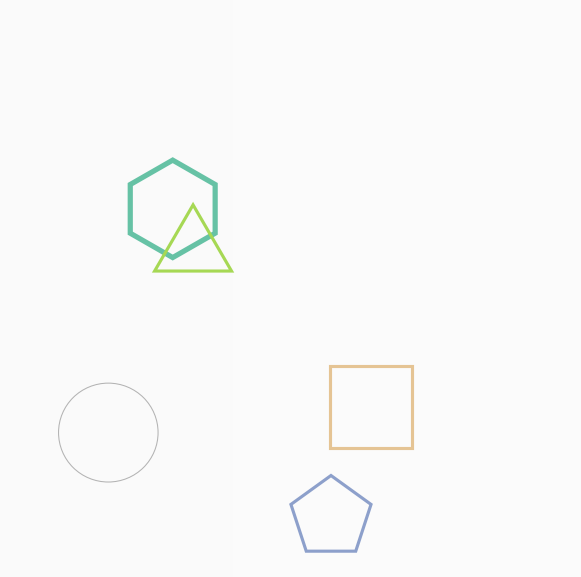[{"shape": "hexagon", "thickness": 2.5, "radius": 0.42, "center": [0.297, 0.637]}, {"shape": "pentagon", "thickness": 1.5, "radius": 0.36, "center": [0.569, 0.103]}, {"shape": "triangle", "thickness": 1.5, "radius": 0.38, "center": [0.332, 0.568]}, {"shape": "square", "thickness": 1.5, "radius": 0.36, "center": [0.638, 0.294]}, {"shape": "circle", "thickness": 0.5, "radius": 0.43, "center": [0.186, 0.25]}]